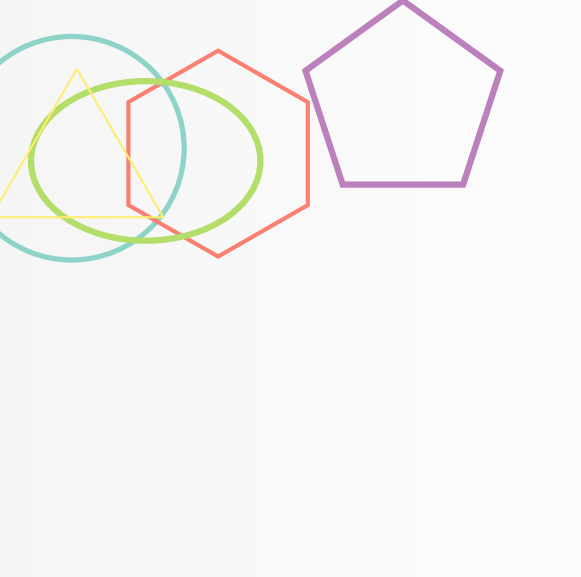[{"shape": "circle", "thickness": 2.5, "radius": 0.97, "center": [0.123, 0.742]}, {"shape": "hexagon", "thickness": 2, "radius": 0.89, "center": [0.375, 0.733]}, {"shape": "oval", "thickness": 3, "radius": 0.99, "center": [0.251, 0.72]}, {"shape": "pentagon", "thickness": 3, "radius": 0.88, "center": [0.693, 0.822]}, {"shape": "triangle", "thickness": 1, "radius": 0.86, "center": [0.132, 0.709]}]